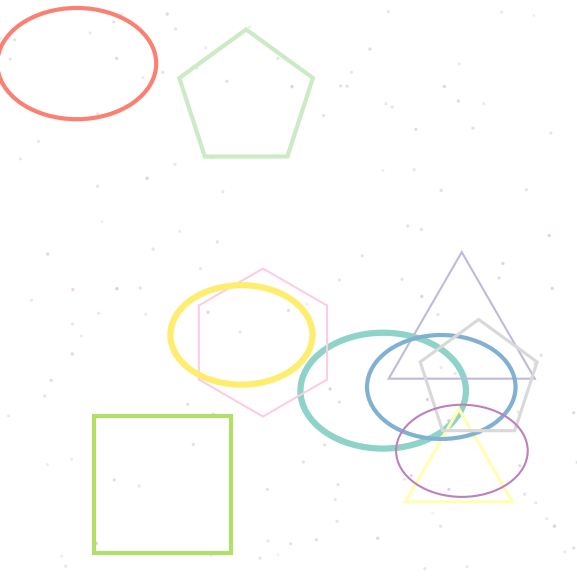[{"shape": "oval", "thickness": 3, "radius": 0.72, "center": [0.664, 0.323]}, {"shape": "triangle", "thickness": 1.5, "radius": 0.53, "center": [0.795, 0.184]}, {"shape": "triangle", "thickness": 1, "radius": 0.73, "center": [0.8, 0.416]}, {"shape": "oval", "thickness": 2, "radius": 0.69, "center": [0.133, 0.889]}, {"shape": "oval", "thickness": 2, "radius": 0.64, "center": [0.764, 0.329]}, {"shape": "square", "thickness": 2, "radius": 0.59, "center": [0.281, 0.161]}, {"shape": "hexagon", "thickness": 1, "radius": 0.64, "center": [0.455, 0.406]}, {"shape": "pentagon", "thickness": 1.5, "radius": 0.53, "center": [0.829, 0.339]}, {"shape": "oval", "thickness": 1, "radius": 0.57, "center": [0.8, 0.219]}, {"shape": "pentagon", "thickness": 2, "radius": 0.61, "center": [0.426, 0.826]}, {"shape": "oval", "thickness": 3, "radius": 0.62, "center": [0.418, 0.419]}]